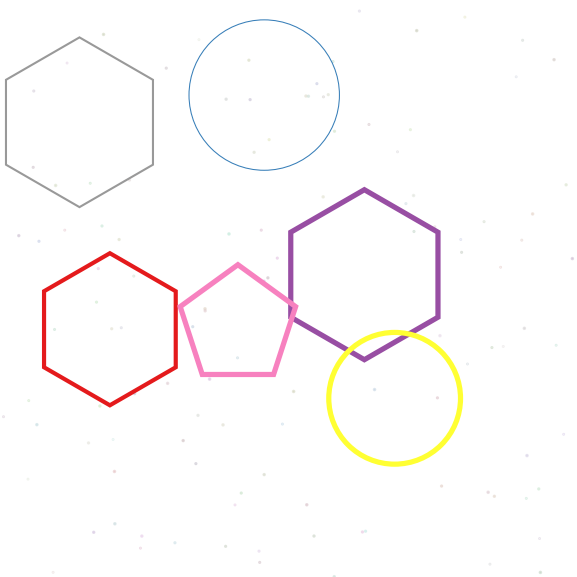[{"shape": "hexagon", "thickness": 2, "radius": 0.66, "center": [0.19, 0.429]}, {"shape": "circle", "thickness": 0.5, "radius": 0.65, "center": [0.458, 0.835]}, {"shape": "hexagon", "thickness": 2.5, "radius": 0.74, "center": [0.631, 0.523]}, {"shape": "circle", "thickness": 2.5, "radius": 0.57, "center": [0.683, 0.309]}, {"shape": "pentagon", "thickness": 2.5, "radius": 0.53, "center": [0.412, 0.436]}, {"shape": "hexagon", "thickness": 1, "radius": 0.73, "center": [0.138, 0.787]}]